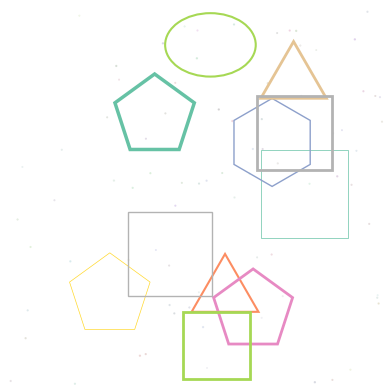[{"shape": "pentagon", "thickness": 2.5, "radius": 0.54, "center": [0.402, 0.699]}, {"shape": "square", "thickness": 0.5, "radius": 0.57, "center": [0.79, 0.496]}, {"shape": "triangle", "thickness": 1.5, "radius": 0.5, "center": [0.585, 0.24]}, {"shape": "hexagon", "thickness": 1, "radius": 0.57, "center": [0.707, 0.63]}, {"shape": "pentagon", "thickness": 2, "radius": 0.54, "center": [0.657, 0.194]}, {"shape": "oval", "thickness": 1.5, "radius": 0.59, "center": [0.547, 0.883]}, {"shape": "square", "thickness": 2, "radius": 0.44, "center": [0.562, 0.103]}, {"shape": "pentagon", "thickness": 0.5, "radius": 0.55, "center": [0.285, 0.233]}, {"shape": "triangle", "thickness": 2, "radius": 0.49, "center": [0.763, 0.794]}, {"shape": "square", "thickness": 2, "radius": 0.49, "center": [0.765, 0.655]}, {"shape": "square", "thickness": 1, "radius": 0.55, "center": [0.442, 0.339]}]